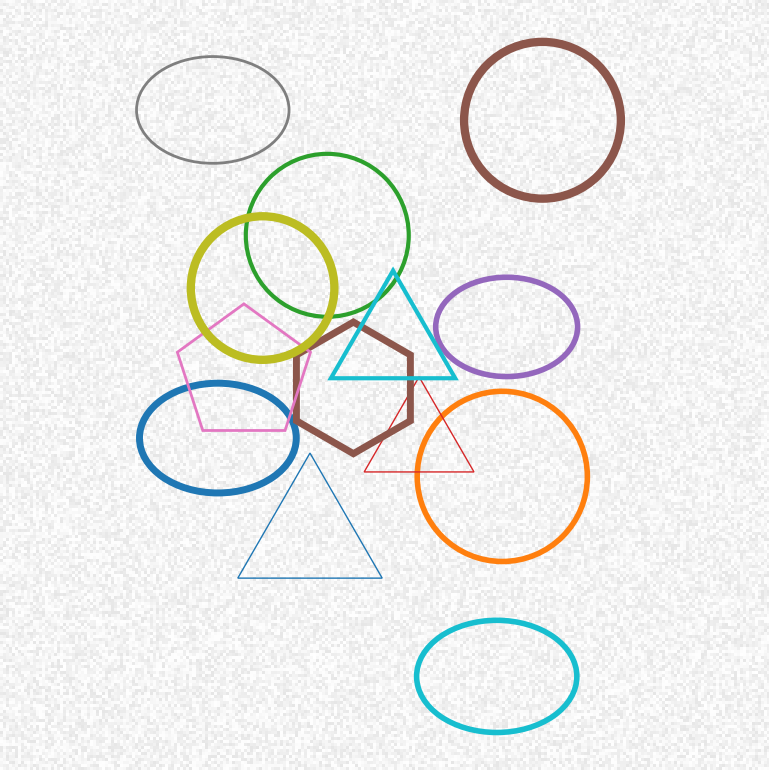[{"shape": "triangle", "thickness": 0.5, "radius": 0.54, "center": [0.403, 0.303]}, {"shape": "oval", "thickness": 2.5, "radius": 0.51, "center": [0.283, 0.431]}, {"shape": "circle", "thickness": 2, "radius": 0.55, "center": [0.652, 0.381]}, {"shape": "circle", "thickness": 1.5, "radius": 0.53, "center": [0.425, 0.694]}, {"shape": "triangle", "thickness": 0.5, "radius": 0.41, "center": [0.544, 0.428]}, {"shape": "oval", "thickness": 2, "radius": 0.46, "center": [0.658, 0.575]}, {"shape": "hexagon", "thickness": 2.5, "radius": 0.43, "center": [0.459, 0.496]}, {"shape": "circle", "thickness": 3, "radius": 0.51, "center": [0.705, 0.844]}, {"shape": "pentagon", "thickness": 1, "radius": 0.45, "center": [0.317, 0.514]}, {"shape": "oval", "thickness": 1, "radius": 0.5, "center": [0.276, 0.857]}, {"shape": "circle", "thickness": 3, "radius": 0.47, "center": [0.341, 0.626]}, {"shape": "oval", "thickness": 2, "radius": 0.52, "center": [0.645, 0.122]}, {"shape": "triangle", "thickness": 1.5, "radius": 0.47, "center": [0.51, 0.555]}]